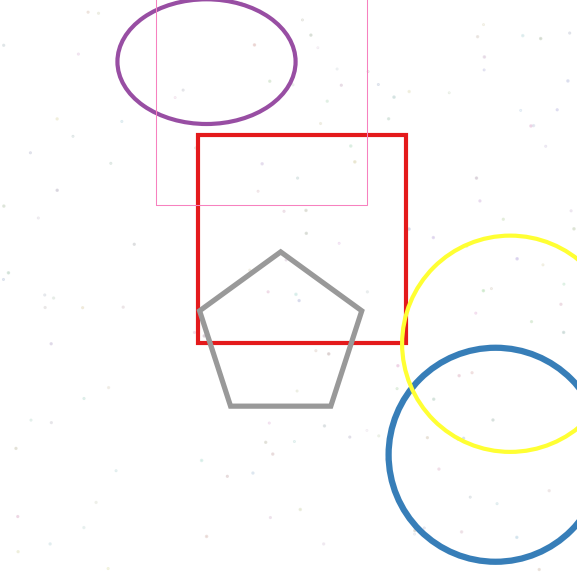[{"shape": "square", "thickness": 2, "radius": 0.9, "center": [0.523, 0.585]}, {"shape": "circle", "thickness": 3, "radius": 0.93, "center": [0.858, 0.212]}, {"shape": "oval", "thickness": 2, "radius": 0.77, "center": [0.358, 0.892]}, {"shape": "circle", "thickness": 2, "radius": 0.94, "center": [0.884, 0.404]}, {"shape": "square", "thickness": 0.5, "radius": 0.91, "center": [0.453, 0.826]}, {"shape": "pentagon", "thickness": 2.5, "radius": 0.74, "center": [0.486, 0.415]}]